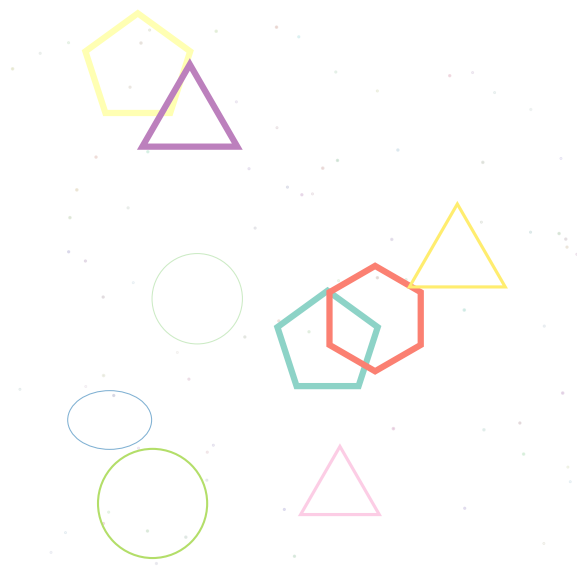[{"shape": "pentagon", "thickness": 3, "radius": 0.46, "center": [0.567, 0.404]}, {"shape": "pentagon", "thickness": 3, "radius": 0.48, "center": [0.239, 0.881]}, {"shape": "hexagon", "thickness": 3, "radius": 0.46, "center": [0.65, 0.447]}, {"shape": "oval", "thickness": 0.5, "radius": 0.36, "center": [0.19, 0.272]}, {"shape": "circle", "thickness": 1, "radius": 0.47, "center": [0.264, 0.127]}, {"shape": "triangle", "thickness": 1.5, "radius": 0.39, "center": [0.589, 0.147]}, {"shape": "triangle", "thickness": 3, "radius": 0.47, "center": [0.329, 0.793]}, {"shape": "circle", "thickness": 0.5, "radius": 0.39, "center": [0.342, 0.482]}, {"shape": "triangle", "thickness": 1.5, "radius": 0.48, "center": [0.792, 0.55]}]